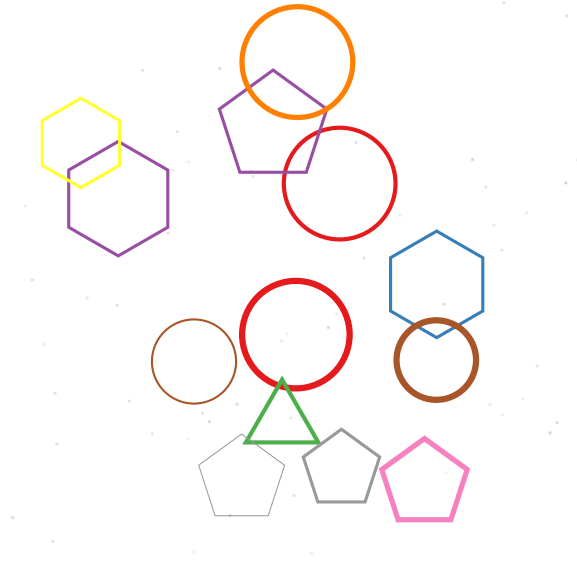[{"shape": "circle", "thickness": 3, "radius": 0.47, "center": [0.512, 0.42]}, {"shape": "circle", "thickness": 2, "radius": 0.48, "center": [0.588, 0.681]}, {"shape": "hexagon", "thickness": 1.5, "radius": 0.46, "center": [0.756, 0.507]}, {"shape": "triangle", "thickness": 2, "radius": 0.36, "center": [0.488, 0.269]}, {"shape": "hexagon", "thickness": 1.5, "radius": 0.5, "center": [0.205, 0.655]}, {"shape": "pentagon", "thickness": 1.5, "radius": 0.49, "center": [0.473, 0.78]}, {"shape": "circle", "thickness": 2.5, "radius": 0.48, "center": [0.515, 0.892]}, {"shape": "hexagon", "thickness": 1.5, "radius": 0.39, "center": [0.14, 0.752]}, {"shape": "circle", "thickness": 1, "radius": 0.36, "center": [0.336, 0.373]}, {"shape": "circle", "thickness": 3, "radius": 0.34, "center": [0.755, 0.376]}, {"shape": "pentagon", "thickness": 2.5, "radius": 0.39, "center": [0.735, 0.162]}, {"shape": "pentagon", "thickness": 1.5, "radius": 0.35, "center": [0.591, 0.186]}, {"shape": "pentagon", "thickness": 0.5, "radius": 0.39, "center": [0.418, 0.169]}]